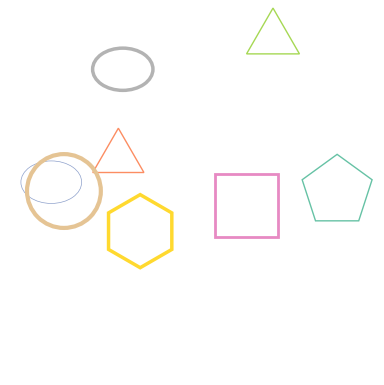[{"shape": "pentagon", "thickness": 1, "radius": 0.48, "center": [0.876, 0.504]}, {"shape": "triangle", "thickness": 1, "radius": 0.38, "center": [0.307, 0.59]}, {"shape": "oval", "thickness": 0.5, "radius": 0.39, "center": [0.133, 0.527]}, {"shape": "square", "thickness": 2, "radius": 0.41, "center": [0.641, 0.466]}, {"shape": "triangle", "thickness": 1, "radius": 0.4, "center": [0.709, 0.9]}, {"shape": "hexagon", "thickness": 2.5, "radius": 0.47, "center": [0.364, 0.4]}, {"shape": "circle", "thickness": 3, "radius": 0.48, "center": [0.166, 0.504]}, {"shape": "oval", "thickness": 2.5, "radius": 0.39, "center": [0.319, 0.82]}]